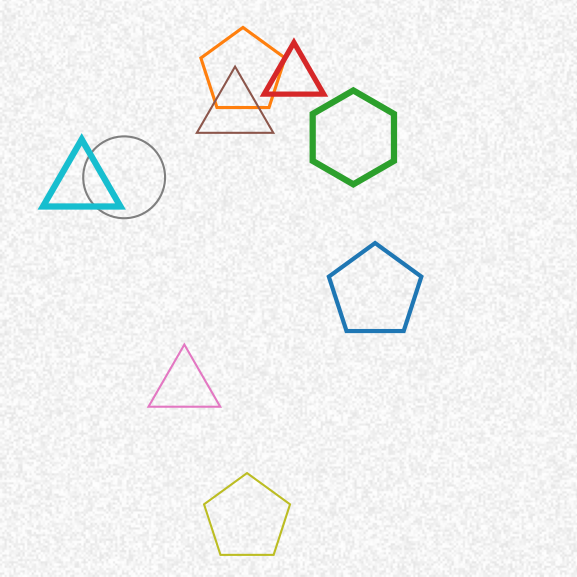[{"shape": "pentagon", "thickness": 2, "radius": 0.42, "center": [0.65, 0.494]}, {"shape": "pentagon", "thickness": 1.5, "radius": 0.38, "center": [0.421, 0.875]}, {"shape": "hexagon", "thickness": 3, "radius": 0.41, "center": [0.612, 0.761]}, {"shape": "triangle", "thickness": 2.5, "radius": 0.3, "center": [0.509, 0.866]}, {"shape": "triangle", "thickness": 1, "radius": 0.38, "center": [0.407, 0.807]}, {"shape": "triangle", "thickness": 1, "radius": 0.36, "center": [0.319, 0.331]}, {"shape": "circle", "thickness": 1, "radius": 0.35, "center": [0.215, 0.692]}, {"shape": "pentagon", "thickness": 1, "radius": 0.39, "center": [0.428, 0.102]}, {"shape": "triangle", "thickness": 3, "radius": 0.39, "center": [0.141, 0.68]}]